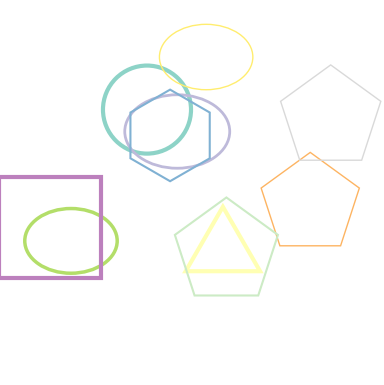[{"shape": "circle", "thickness": 3, "radius": 0.57, "center": [0.382, 0.715]}, {"shape": "triangle", "thickness": 3, "radius": 0.56, "center": [0.579, 0.351]}, {"shape": "oval", "thickness": 2, "radius": 0.68, "center": [0.46, 0.658]}, {"shape": "hexagon", "thickness": 1.5, "radius": 0.59, "center": [0.442, 0.648]}, {"shape": "pentagon", "thickness": 1, "radius": 0.67, "center": [0.806, 0.47]}, {"shape": "oval", "thickness": 2.5, "radius": 0.6, "center": [0.184, 0.374]}, {"shape": "pentagon", "thickness": 1, "radius": 0.68, "center": [0.859, 0.695]}, {"shape": "square", "thickness": 3, "radius": 0.66, "center": [0.129, 0.409]}, {"shape": "pentagon", "thickness": 1.5, "radius": 0.7, "center": [0.588, 0.346]}, {"shape": "oval", "thickness": 1, "radius": 0.61, "center": [0.535, 0.852]}]